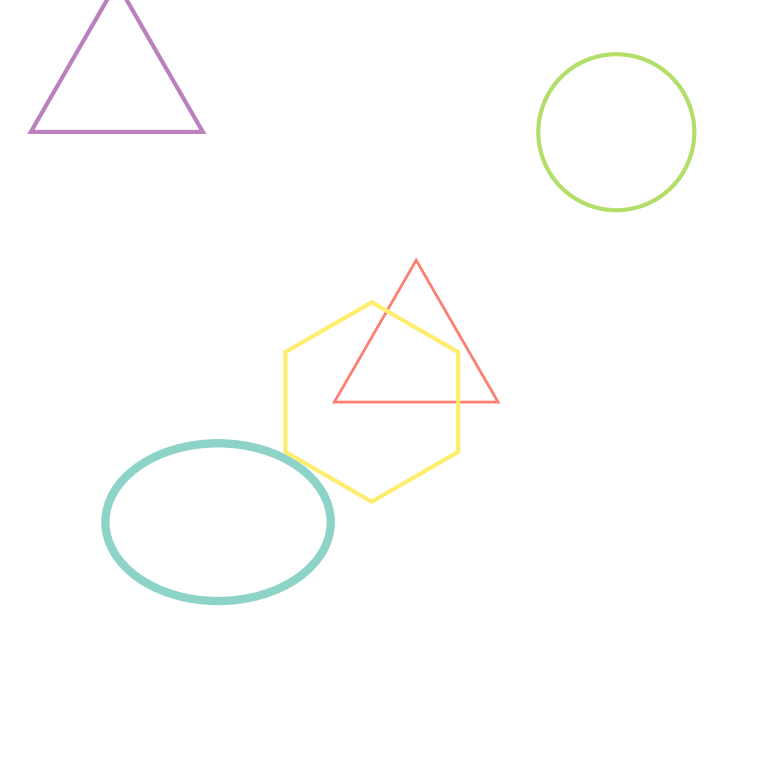[{"shape": "oval", "thickness": 3, "radius": 0.73, "center": [0.283, 0.322]}, {"shape": "triangle", "thickness": 1, "radius": 0.61, "center": [0.541, 0.539]}, {"shape": "circle", "thickness": 1.5, "radius": 0.51, "center": [0.8, 0.828]}, {"shape": "triangle", "thickness": 1.5, "radius": 0.64, "center": [0.152, 0.893]}, {"shape": "hexagon", "thickness": 1.5, "radius": 0.65, "center": [0.483, 0.478]}]